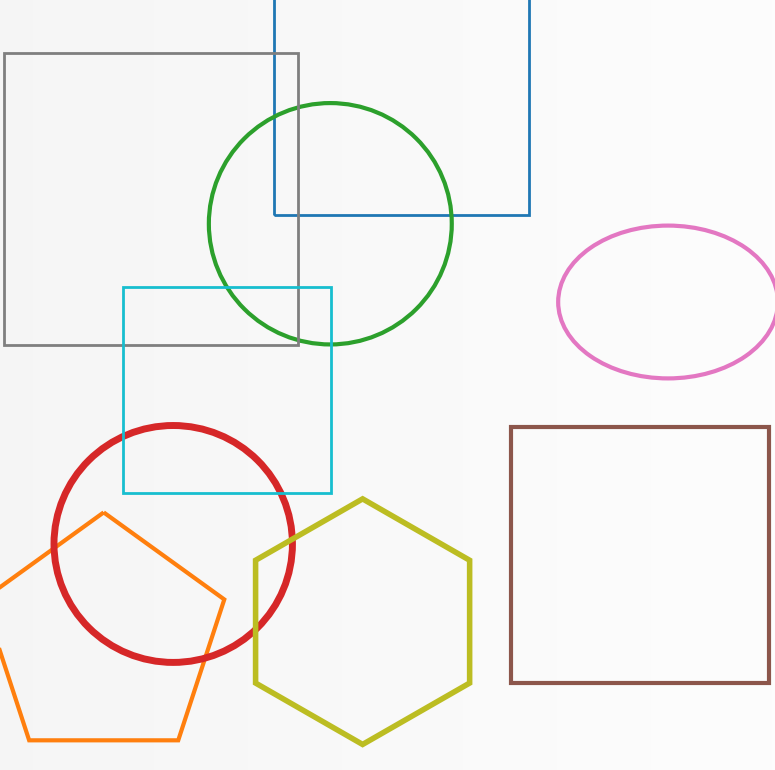[{"shape": "square", "thickness": 1, "radius": 0.82, "center": [0.518, 0.885]}, {"shape": "pentagon", "thickness": 1.5, "radius": 0.82, "center": [0.134, 0.171]}, {"shape": "circle", "thickness": 1.5, "radius": 0.78, "center": [0.426, 0.709]}, {"shape": "circle", "thickness": 2.5, "radius": 0.77, "center": [0.224, 0.294]}, {"shape": "square", "thickness": 1.5, "radius": 0.83, "center": [0.826, 0.279]}, {"shape": "oval", "thickness": 1.5, "radius": 0.71, "center": [0.862, 0.608]}, {"shape": "square", "thickness": 1, "radius": 0.95, "center": [0.195, 0.741]}, {"shape": "hexagon", "thickness": 2, "radius": 0.8, "center": [0.468, 0.193]}, {"shape": "square", "thickness": 1, "radius": 0.67, "center": [0.292, 0.494]}]